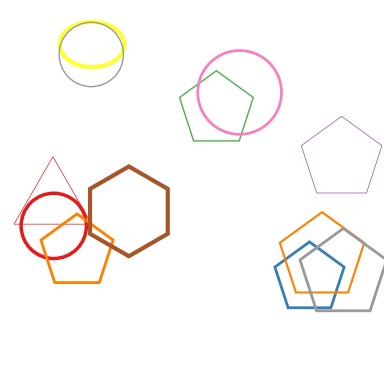[{"shape": "triangle", "thickness": 0.5, "radius": 0.58, "center": [0.137, 0.476]}, {"shape": "circle", "thickness": 2.5, "radius": 0.42, "center": [0.14, 0.413]}, {"shape": "pentagon", "thickness": 2, "radius": 0.47, "center": [0.804, 0.277]}, {"shape": "pentagon", "thickness": 1, "radius": 0.5, "center": [0.562, 0.716]}, {"shape": "pentagon", "thickness": 0.5, "radius": 0.55, "center": [0.887, 0.588]}, {"shape": "pentagon", "thickness": 2, "radius": 0.49, "center": [0.2, 0.346]}, {"shape": "pentagon", "thickness": 1.5, "radius": 0.58, "center": [0.836, 0.334]}, {"shape": "oval", "thickness": 3, "radius": 0.42, "center": [0.239, 0.884]}, {"shape": "hexagon", "thickness": 3, "radius": 0.58, "center": [0.335, 0.451]}, {"shape": "circle", "thickness": 2, "radius": 0.54, "center": [0.622, 0.76]}, {"shape": "pentagon", "thickness": 2, "radius": 0.59, "center": [0.892, 0.288]}, {"shape": "circle", "thickness": 1, "radius": 0.42, "center": [0.237, 0.859]}]